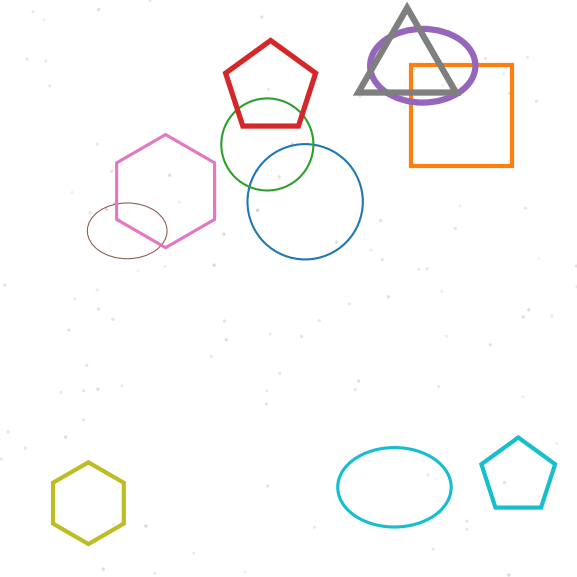[{"shape": "circle", "thickness": 1, "radius": 0.5, "center": [0.528, 0.65]}, {"shape": "square", "thickness": 2, "radius": 0.44, "center": [0.799, 0.799]}, {"shape": "circle", "thickness": 1, "radius": 0.4, "center": [0.463, 0.749]}, {"shape": "pentagon", "thickness": 2.5, "radius": 0.41, "center": [0.469, 0.847]}, {"shape": "oval", "thickness": 3, "radius": 0.46, "center": [0.732, 0.885]}, {"shape": "oval", "thickness": 0.5, "radius": 0.34, "center": [0.22, 0.599]}, {"shape": "hexagon", "thickness": 1.5, "radius": 0.49, "center": [0.287, 0.668]}, {"shape": "triangle", "thickness": 3, "radius": 0.49, "center": [0.705, 0.888]}, {"shape": "hexagon", "thickness": 2, "radius": 0.35, "center": [0.153, 0.128]}, {"shape": "pentagon", "thickness": 2, "radius": 0.34, "center": [0.897, 0.175]}, {"shape": "oval", "thickness": 1.5, "radius": 0.49, "center": [0.683, 0.155]}]